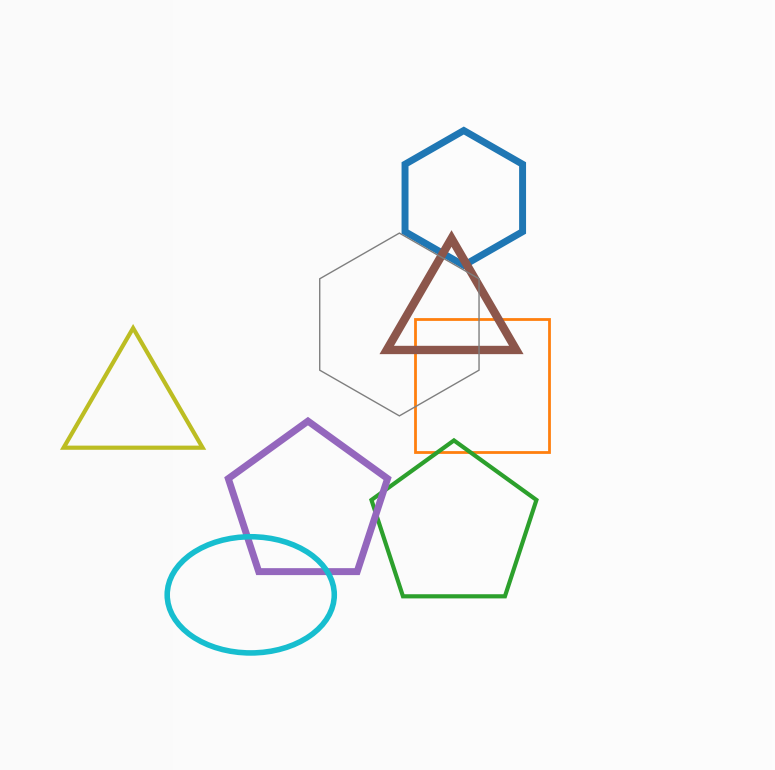[{"shape": "hexagon", "thickness": 2.5, "radius": 0.44, "center": [0.598, 0.743]}, {"shape": "square", "thickness": 1, "radius": 0.43, "center": [0.622, 0.499]}, {"shape": "pentagon", "thickness": 1.5, "radius": 0.56, "center": [0.586, 0.316]}, {"shape": "pentagon", "thickness": 2.5, "radius": 0.54, "center": [0.397, 0.345]}, {"shape": "triangle", "thickness": 3, "radius": 0.48, "center": [0.583, 0.594]}, {"shape": "hexagon", "thickness": 0.5, "radius": 0.59, "center": [0.515, 0.579]}, {"shape": "triangle", "thickness": 1.5, "radius": 0.52, "center": [0.172, 0.47]}, {"shape": "oval", "thickness": 2, "radius": 0.54, "center": [0.324, 0.227]}]